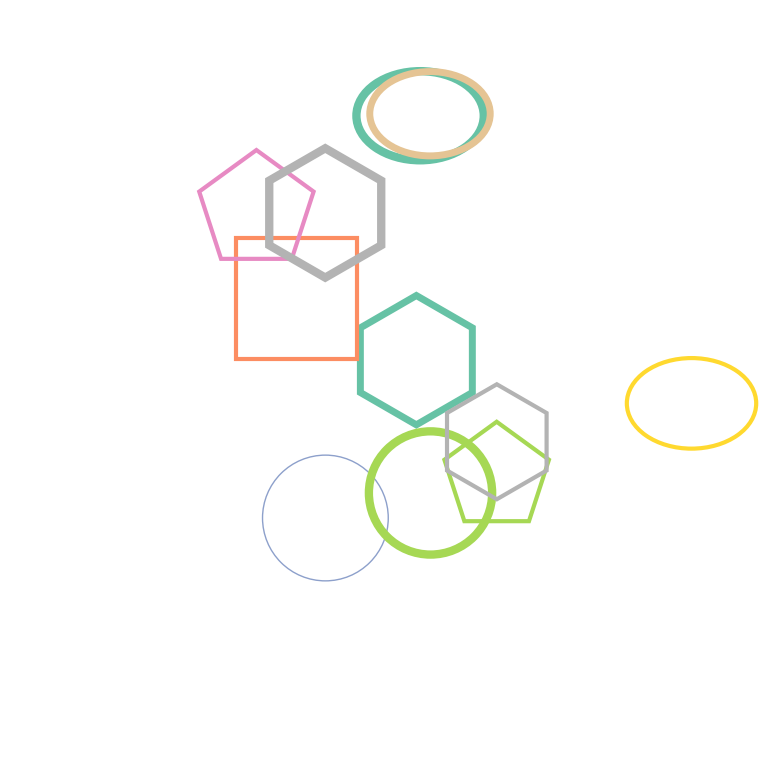[{"shape": "oval", "thickness": 3, "radius": 0.41, "center": [0.546, 0.85]}, {"shape": "hexagon", "thickness": 2.5, "radius": 0.42, "center": [0.541, 0.532]}, {"shape": "square", "thickness": 1.5, "radius": 0.39, "center": [0.385, 0.613]}, {"shape": "circle", "thickness": 0.5, "radius": 0.41, "center": [0.423, 0.327]}, {"shape": "pentagon", "thickness": 1.5, "radius": 0.39, "center": [0.333, 0.727]}, {"shape": "circle", "thickness": 3, "radius": 0.4, "center": [0.559, 0.36]}, {"shape": "pentagon", "thickness": 1.5, "radius": 0.36, "center": [0.645, 0.381]}, {"shape": "oval", "thickness": 1.5, "radius": 0.42, "center": [0.898, 0.476]}, {"shape": "oval", "thickness": 2.5, "radius": 0.39, "center": [0.558, 0.852]}, {"shape": "hexagon", "thickness": 3, "radius": 0.42, "center": [0.422, 0.723]}, {"shape": "hexagon", "thickness": 1.5, "radius": 0.37, "center": [0.645, 0.426]}]